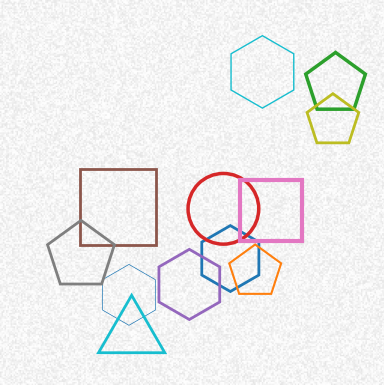[{"shape": "hexagon", "thickness": 0.5, "radius": 0.4, "center": [0.335, 0.234]}, {"shape": "hexagon", "thickness": 2, "radius": 0.43, "center": [0.598, 0.328]}, {"shape": "pentagon", "thickness": 1.5, "radius": 0.35, "center": [0.663, 0.294]}, {"shape": "pentagon", "thickness": 2.5, "radius": 0.41, "center": [0.872, 0.782]}, {"shape": "circle", "thickness": 2.5, "radius": 0.46, "center": [0.58, 0.458]}, {"shape": "hexagon", "thickness": 2, "radius": 0.46, "center": [0.492, 0.261]}, {"shape": "square", "thickness": 2, "radius": 0.49, "center": [0.307, 0.463]}, {"shape": "square", "thickness": 3, "radius": 0.4, "center": [0.704, 0.454]}, {"shape": "pentagon", "thickness": 2, "radius": 0.46, "center": [0.21, 0.336]}, {"shape": "pentagon", "thickness": 2, "radius": 0.35, "center": [0.865, 0.686]}, {"shape": "triangle", "thickness": 2, "radius": 0.5, "center": [0.342, 0.134]}, {"shape": "hexagon", "thickness": 1, "radius": 0.47, "center": [0.682, 0.813]}]